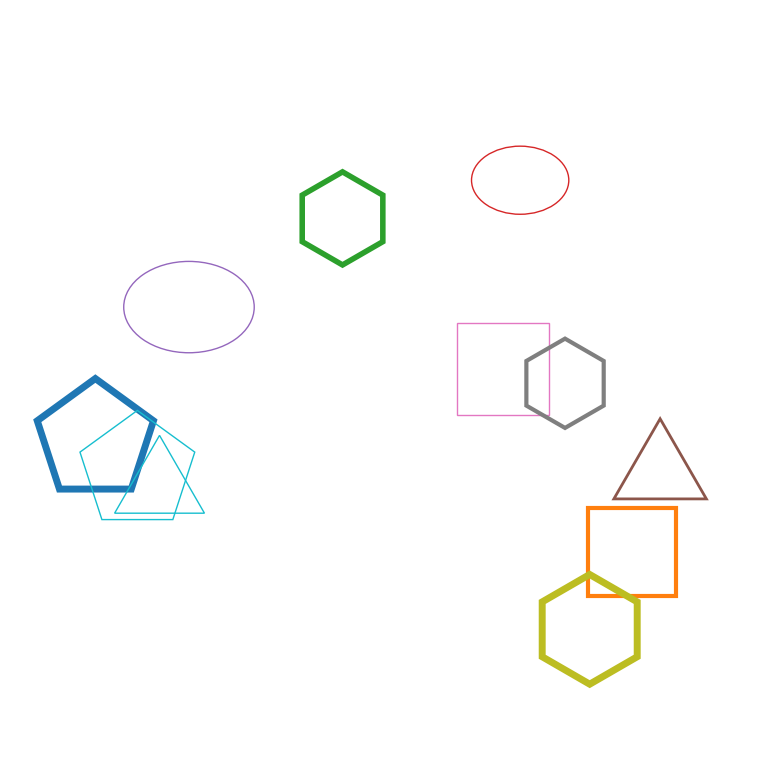[{"shape": "pentagon", "thickness": 2.5, "radius": 0.4, "center": [0.124, 0.429]}, {"shape": "square", "thickness": 1.5, "radius": 0.29, "center": [0.82, 0.284]}, {"shape": "hexagon", "thickness": 2, "radius": 0.3, "center": [0.445, 0.716]}, {"shape": "oval", "thickness": 0.5, "radius": 0.32, "center": [0.676, 0.766]}, {"shape": "oval", "thickness": 0.5, "radius": 0.42, "center": [0.245, 0.601]}, {"shape": "triangle", "thickness": 1, "radius": 0.35, "center": [0.857, 0.387]}, {"shape": "square", "thickness": 0.5, "radius": 0.3, "center": [0.653, 0.521]}, {"shape": "hexagon", "thickness": 1.5, "radius": 0.29, "center": [0.734, 0.502]}, {"shape": "hexagon", "thickness": 2.5, "radius": 0.36, "center": [0.766, 0.183]}, {"shape": "pentagon", "thickness": 0.5, "radius": 0.39, "center": [0.178, 0.389]}, {"shape": "triangle", "thickness": 0.5, "radius": 0.34, "center": [0.207, 0.367]}]